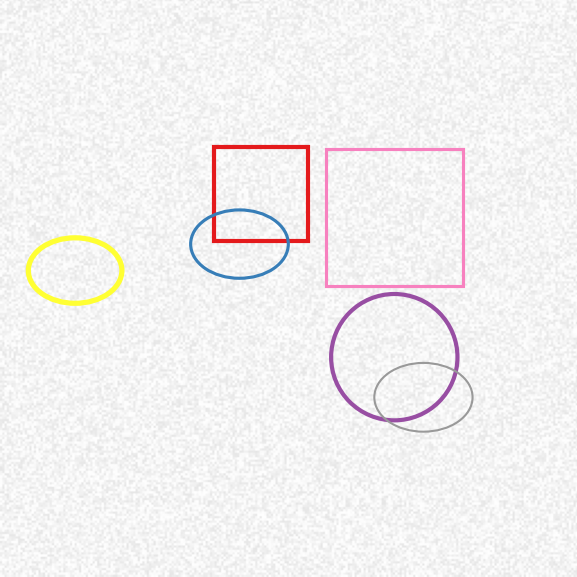[{"shape": "square", "thickness": 2, "radius": 0.41, "center": [0.452, 0.663]}, {"shape": "oval", "thickness": 1.5, "radius": 0.42, "center": [0.415, 0.576]}, {"shape": "circle", "thickness": 2, "radius": 0.55, "center": [0.683, 0.381]}, {"shape": "oval", "thickness": 2.5, "radius": 0.41, "center": [0.13, 0.531]}, {"shape": "square", "thickness": 1.5, "radius": 0.59, "center": [0.683, 0.623]}, {"shape": "oval", "thickness": 1, "radius": 0.43, "center": [0.733, 0.311]}]